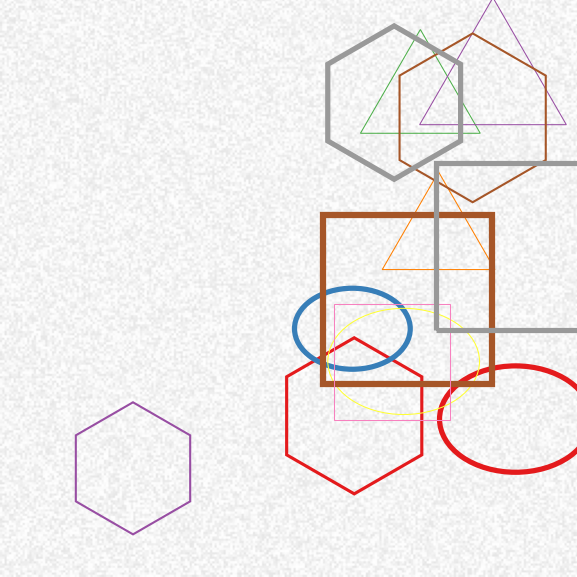[{"shape": "hexagon", "thickness": 1.5, "radius": 0.68, "center": [0.613, 0.279]}, {"shape": "oval", "thickness": 2.5, "radius": 0.66, "center": [0.893, 0.273]}, {"shape": "oval", "thickness": 2.5, "radius": 0.5, "center": [0.61, 0.43]}, {"shape": "triangle", "thickness": 0.5, "radius": 0.6, "center": [0.728, 0.828]}, {"shape": "triangle", "thickness": 0.5, "radius": 0.73, "center": [0.854, 0.857]}, {"shape": "hexagon", "thickness": 1, "radius": 0.57, "center": [0.23, 0.188]}, {"shape": "triangle", "thickness": 0.5, "radius": 0.56, "center": [0.759, 0.589]}, {"shape": "oval", "thickness": 0.5, "radius": 0.66, "center": [0.699, 0.373]}, {"shape": "hexagon", "thickness": 1, "radius": 0.73, "center": [0.818, 0.795]}, {"shape": "square", "thickness": 3, "radius": 0.73, "center": [0.705, 0.481]}, {"shape": "square", "thickness": 0.5, "radius": 0.5, "center": [0.678, 0.372]}, {"shape": "hexagon", "thickness": 2.5, "radius": 0.66, "center": [0.683, 0.821]}, {"shape": "square", "thickness": 2.5, "radius": 0.72, "center": [0.899, 0.572]}]